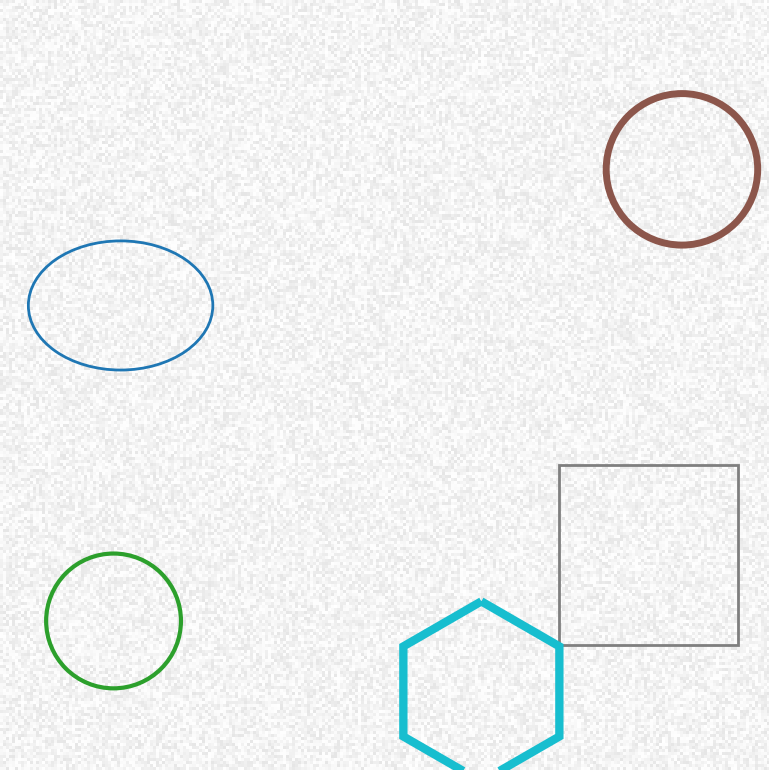[{"shape": "oval", "thickness": 1, "radius": 0.6, "center": [0.157, 0.603]}, {"shape": "circle", "thickness": 1.5, "radius": 0.44, "center": [0.147, 0.194]}, {"shape": "circle", "thickness": 2.5, "radius": 0.49, "center": [0.886, 0.78]}, {"shape": "square", "thickness": 1, "radius": 0.58, "center": [0.842, 0.279]}, {"shape": "hexagon", "thickness": 3, "radius": 0.58, "center": [0.625, 0.102]}]